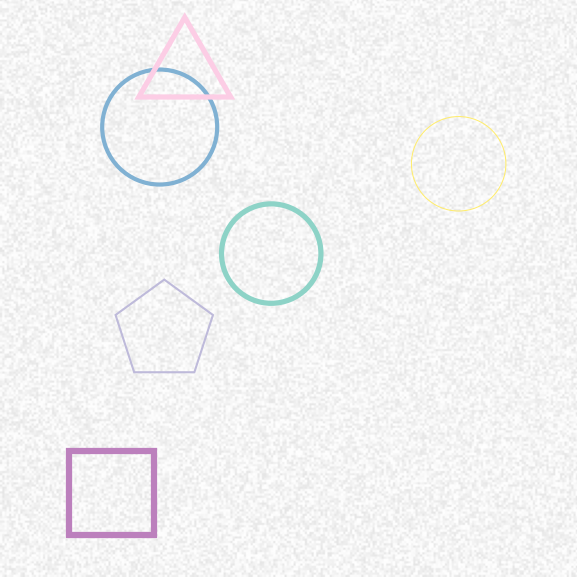[{"shape": "circle", "thickness": 2.5, "radius": 0.43, "center": [0.47, 0.56]}, {"shape": "pentagon", "thickness": 1, "radius": 0.44, "center": [0.284, 0.426]}, {"shape": "circle", "thickness": 2, "radius": 0.5, "center": [0.277, 0.779]}, {"shape": "triangle", "thickness": 2.5, "radius": 0.46, "center": [0.32, 0.877]}, {"shape": "square", "thickness": 3, "radius": 0.37, "center": [0.193, 0.145]}, {"shape": "circle", "thickness": 0.5, "radius": 0.41, "center": [0.794, 0.716]}]